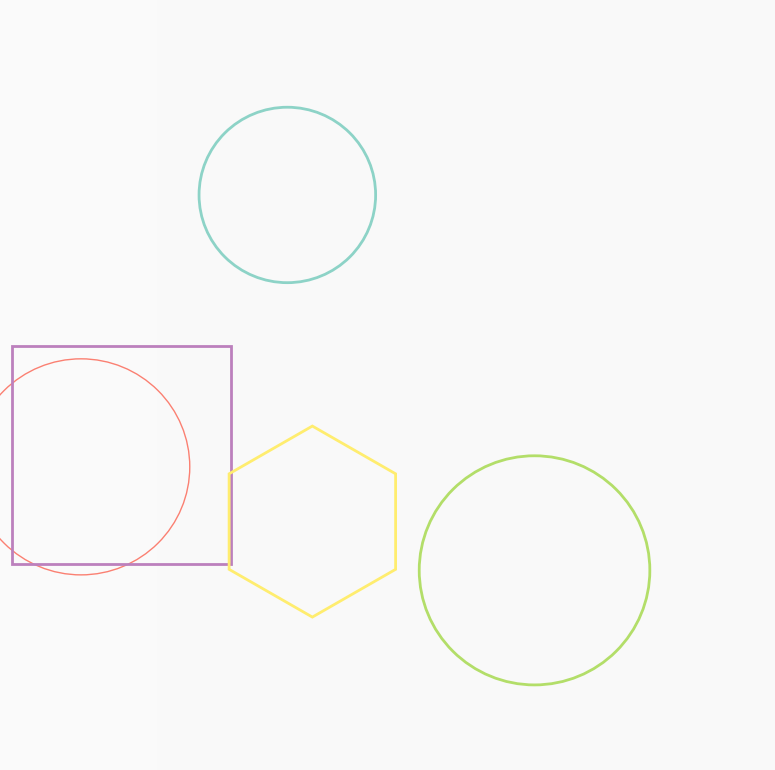[{"shape": "circle", "thickness": 1, "radius": 0.57, "center": [0.371, 0.747]}, {"shape": "circle", "thickness": 0.5, "radius": 0.7, "center": [0.105, 0.394]}, {"shape": "circle", "thickness": 1, "radius": 0.74, "center": [0.69, 0.259]}, {"shape": "square", "thickness": 1, "radius": 0.71, "center": [0.156, 0.409]}, {"shape": "hexagon", "thickness": 1, "radius": 0.62, "center": [0.403, 0.323]}]